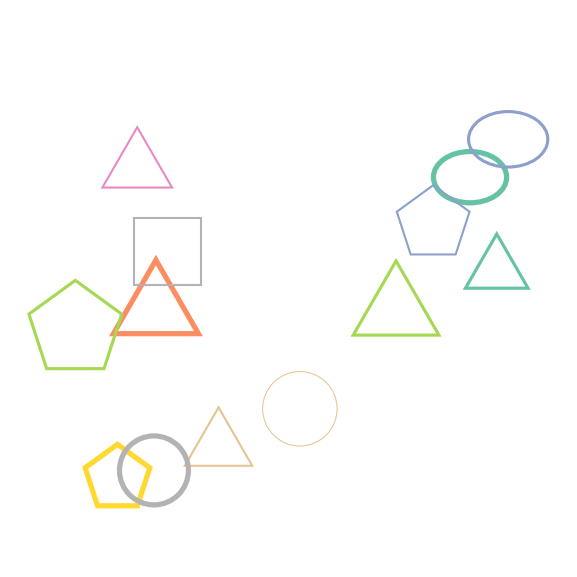[{"shape": "triangle", "thickness": 1.5, "radius": 0.31, "center": [0.86, 0.531]}, {"shape": "oval", "thickness": 2.5, "radius": 0.32, "center": [0.814, 0.692]}, {"shape": "triangle", "thickness": 2.5, "radius": 0.43, "center": [0.27, 0.464]}, {"shape": "oval", "thickness": 1.5, "radius": 0.34, "center": [0.88, 0.758]}, {"shape": "pentagon", "thickness": 1, "radius": 0.33, "center": [0.75, 0.612]}, {"shape": "triangle", "thickness": 1, "radius": 0.35, "center": [0.238, 0.709]}, {"shape": "pentagon", "thickness": 1.5, "radius": 0.42, "center": [0.13, 0.429]}, {"shape": "triangle", "thickness": 1.5, "radius": 0.43, "center": [0.686, 0.462]}, {"shape": "pentagon", "thickness": 2.5, "radius": 0.29, "center": [0.203, 0.171]}, {"shape": "circle", "thickness": 0.5, "radius": 0.32, "center": [0.519, 0.291]}, {"shape": "triangle", "thickness": 1, "radius": 0.34, "center": [0.378, 0.226]}, {"shape": "circle", "thickness": 2.5, "radius": 0.3, "center": [0.267, 0.185]}, {"shape": "square", "thickness": 1, "radius": 0.29, "center": [0.29, 0.564]}]